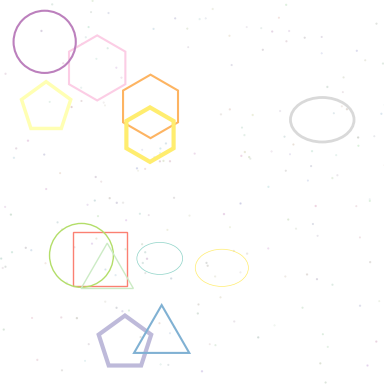[{"shape": "oval", "thickness": 0.5, "radius": 0.3, "center": [0.415, 0.329]}, {"shape": "pentagon", "thickness": 2.5, "radius": 0.34, "center": [0.12, 0.721]}, {"shape": "pentagon", "thickness": 3, "radius": 0.36, "center": [0.324, 0.109]}, {"shape": "square", "thickness": 1, "radius": 0.35, "center": [0.259, 0.327]}, {"shape": "triangle", "thickness": 1.5, "radius": 0.41, "center": [0.42, 0.125]}, {"shape": "hexagon", "thickness": 1.5, "radius": 0.41, "center": [0.391, 0.724]}, {"shape": "circle", "thickness": 1, "radius": 0.41, "center": [0.212, 0.337]}, {"shape": "hexagon", "thickness": 1.5, "radius": 0.42, "center": [0.252, 0.824]}, {"shape": "oval", "thickness": 2, "radius": 0.41, "center": [0.837, 0.689]}, {"shape": "circle", "thickness": 1.5, "radius": 0.4, "center": [0.116, 0.891]}, {"shape": "triangle", "thickness": 1, "radius": 0.39, "center": [0.278, 0.29]}, {"shape": "oval", "thickness": 0.5, "radius": 0.34, "center": [0.576, 0.304]}, {"shape": "hexagon", "thickness": 3, "radius": 0.35, "center": [0.39, 0.65]}]